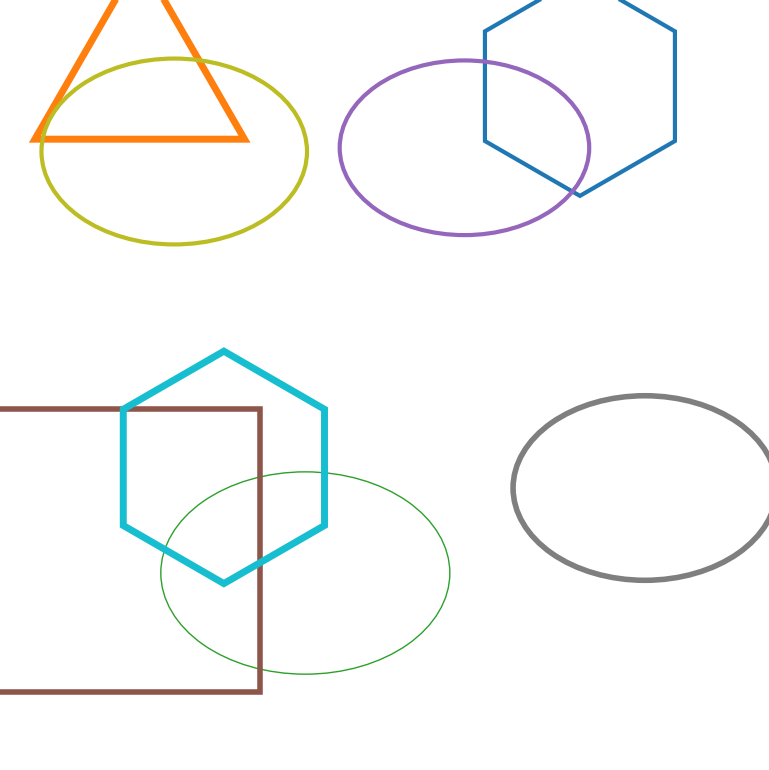[{"shape": "hexagon", "thickness": 1.5, "radius": 0.71, "center": [0.753, 0.888]}, {"shape": "triangle", "thickness": 2.5, "radius": 0.79, "center": [0.181, 0.898]}, {"shape": "oval", "thickness": 0.5, "radius": 0.94, "center": [0.397, 0.256]}, {"shape": "oval", "thickness": 1.5, "radius": 0.81, "center": [0.603, 0.808]}, {"shape": "square", "thickness": 2, "radius": 0.92, "center": [0.153, 0.285]}, {"shape": "oval", "thickness": 2, "radius": 0.86, "center": [0.838, 0.366]}, {"shape": "oval", "thickness": 1.5, "radius": 0.86, "center": [0.226, 0.803]}, {"shape": "hexagon", "thickness": 2.5, "radius": 0.75, "center": [0.291, 0.393]}]